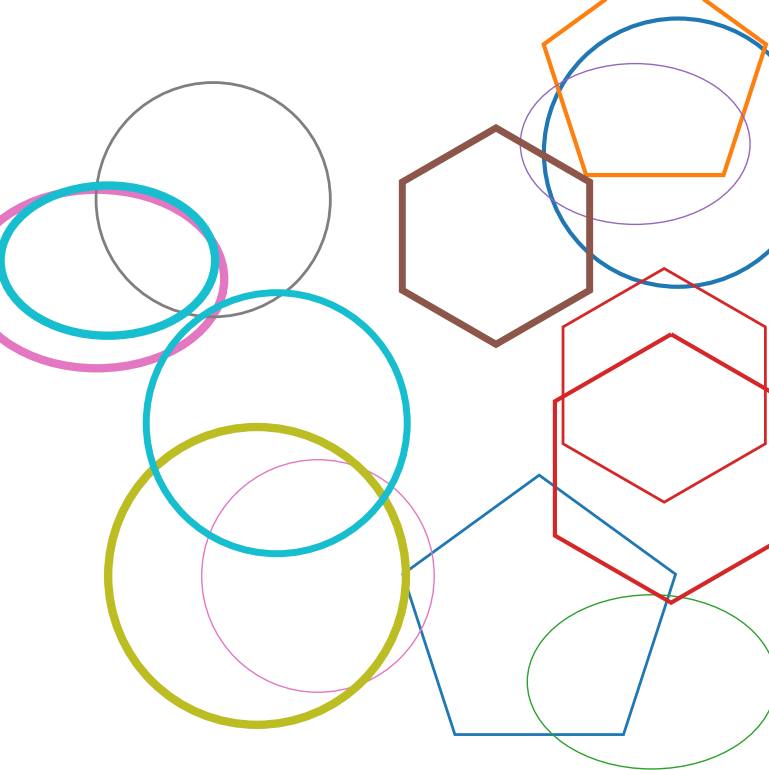[{"shape": "pentagon", "thickness": 1, "radius": 0.93, "center": [0.7, 0.197]}, {"shape": "circle", "thickness": 1.5, "radius": 0.87, "center": [0.881, 0.802]}, {"shape": "pentagon", "thickness": 1.5, "radius": 0.76, "center": [0.85, 0.895]}, {"shape": "oval", "thickness": 0.5, "radius": 0.81, "center": [0.846, 0.114]}, {"shape": "hexagon", "thickness": 1.5, "radius": 0.87, "center": [0.872, 0.392]}, {"shape": "hexagon", "thickness": 1, "radius": 0.76, "center": [0.863, 0.5]}, {"shape": "oval", "thickness": 0.5, "radius": 0.75, "center": [0.825, 0.813]}, {"shape": "hexagon", "thickness": 2.5, "radius": 0.7, "center": [0.644, 0.693]}, {"shape": "oval", "thickness": 3, "radius": 0.83, "center": [0.126, 0.638]}, {"shape": "circle", "thickness": 0.5, "radius": 0.75, "center": [0.413, 0.252]}, {"shape": "circle", "thickness": 1, "radius": 0.76, "center": [0.277, 0.741]}, {"shape": "circle", "thickness": 3, "radius": 0.97, "center": [0.334, 0.252]}, {"shape": "oval", "thickness": 3, "radius": 0.7, "center": [0.14, 0.662]}, {"shape": "circle", "thickness": 2.5, "radius": 0.85, "center": [0.359, 0.45]}]